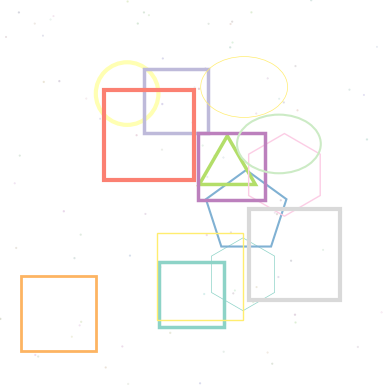[{"shape": "hexagon", "thickness": 0.5, "radius": 0.47, "center": [0.631, 0.288]}, {"shape": "square", "thickness": 2.5, "radius": 0.42, "center": [0.498, 0.236]}, {"shape": "circle", "thickness": 3, "radius": 0.41, "center": [0.33, 0.757]}, {"shape": "square", "thickness": 2.5, "radius": 0.41, "center": [0.458, 0.738]}, {"shape": "square", "thickness": 3, "radius": 0.58, "center": [0.386, 0.649]}, {"shape": "pentagon", "thickness": 1.5, "radius": 0.55, "center": [0.639, 0.449]}, {"shape": "square", "thickness": 2, "radius": 0.49, "center": [0.152, 0.185]}, {"shape": "triangle", "thickness": 2.5, "radius": 0.42, "center": [0.59, 0.563]}, {"shape": "hexagon", "thickness": 1, "radius": 0.54, "center": [0.739, 0.546]}, {"shape": "square", "thickness": 3, "radius": 0.59, "center": [0.765, 0.339]}, {"shape": "square", "thickness": 2.5, "radius": 0.44, "center": [0.601, 0.567]}, {"shape": "oval", "thickness": 1.5, "radius": 0.54, "center": [0.724, 0.626]}, {"shape": "oval", "thickness": 0.5, "radius": 0.56, "center": [0.634, 0.774]}, {"shape": "square", "thickness": 1, "radius": 0.56, "center": [0.519, 0.282]}]